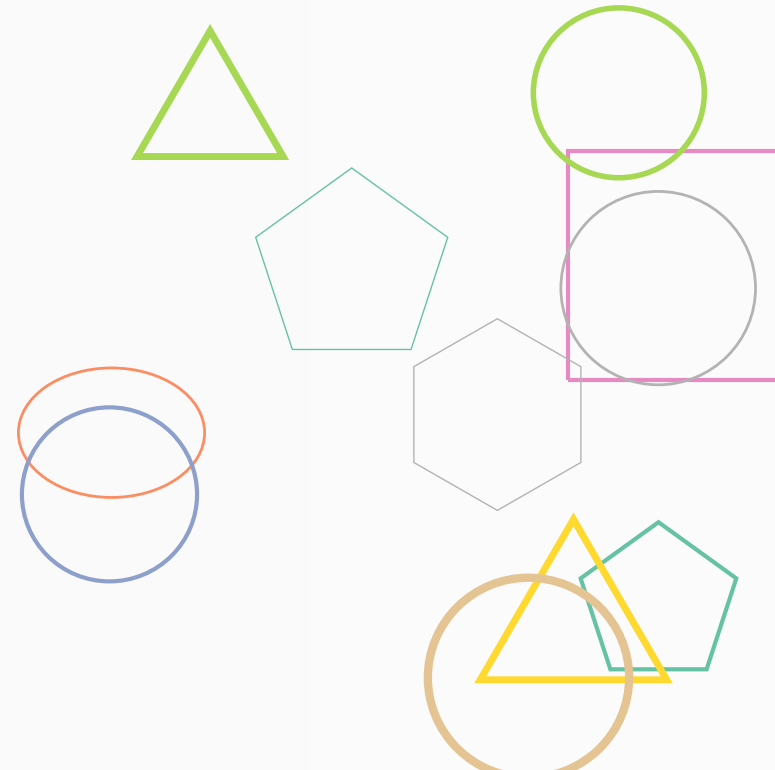[{"shape": "pentagon", "thickness": 1.5, "radius": 0.53, "center": [0.85, 0.216]}, {"shape": "pentagon", "thickness": 0.5, "radius": 0.65, "center": [0.454, 0.652]}, {"shape": "oval", "thickness": 1, "radius": 0.6, "center": [0.144, 0.438]}, {"shape": "circle", "thickness": 1.5, "radius": 0.57, "center": [0.141, 0.358]}, {"shape": "square", "thickness": 1.5, "radius": 0.74, "center": [0.882, 0.655]}, {"shape": "triangle", "thickness": 2.5, "radius": 0.54, "center": [0.271, 0.851]}, {"shape": "circle", "thickness": 2, "radius": 0.55, "center": [0.798, 0.879]}, {"shape": "triangle", "thickness": 2.5, "radius": 0.69, "center": [0.74, 0.187]}, {"shape": "circle", "thickness": 3, "radius": 0.65, "center": [0.682, 0.12]}, {"shape": "circle", "thickness": 1, "radius": 0.63, "center": [0.849, 0.626]}, {"shape": "hexagon", "thickness": 0.5, "radius": 0.62, "center": [0.642, 0.462]}]